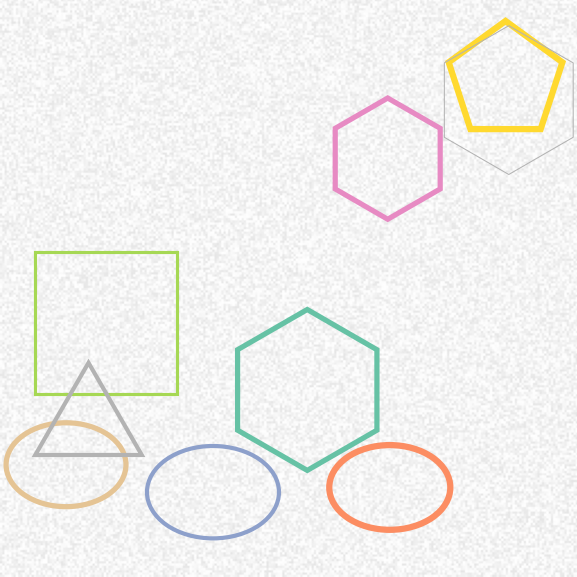[{"shape": "hexagon", "thickness": 2.5, "radius": 0.7, "center": [0.532, 0.324]}, {"shape": "oval", "thickness": 3, "radius": 0.52, "center": [0.675, 0.155]}, {"shape": "oval", "thickness": 2, "radius": 0.57, "center": [0.369, 0.147]}, {"shape": "hexagon", "thickness": 2.5, "radius": 0.52, "center": [0.671, 0.724]}, {"shape": "square", "thickness": 1.5, "radius": 0.62, "center": [0.183, 0.44]}, {"shape": "pentagon", "thickness": 3, "radius": 0.52, "center": [0.875, 0.859]}, {"shape": "oval", "thickness": 2.5, "radius": 0.52, "center": [0.114, 0.194]}, {"shape": "triangle", "thickness": 2, "radius": 0.53, "center": [0.153, 0.265]}, {"shape": "hexagon", "thickness": 0.5, "radius": 0.64, "center": [0.881, 0.826]}]